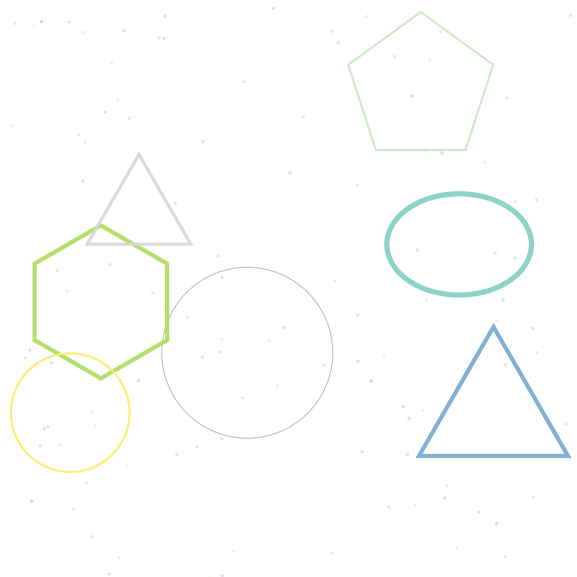[{"shape": "oval", "thickness": 2.5, "radius": 0.63, "center": [0.795, 0.576]}, {"shape": "circle", "thickness": 0.5, "radius": 0.74, "center": [0.428, 0.388]}, {"shape": "triangle", "thickness": 2, "radius": 0.75, "center": [0.855, 0.284]}, {"shape": "hexagon", "thickness": 2, "radius": 0.66, "center": [0.175, 0.476]}, {"shape": "triangle", "thickness": 1.5, "radius": 0.52, "center": [0.241, 0.628]}, {"shape": "pentagon", "thickness": 1, "radius": 0.66, "center": [0.728, 0.846]}, {"shape": "circle", "thickness": 1, "radius": 0.51, "center": [0.122, 0.285]}]